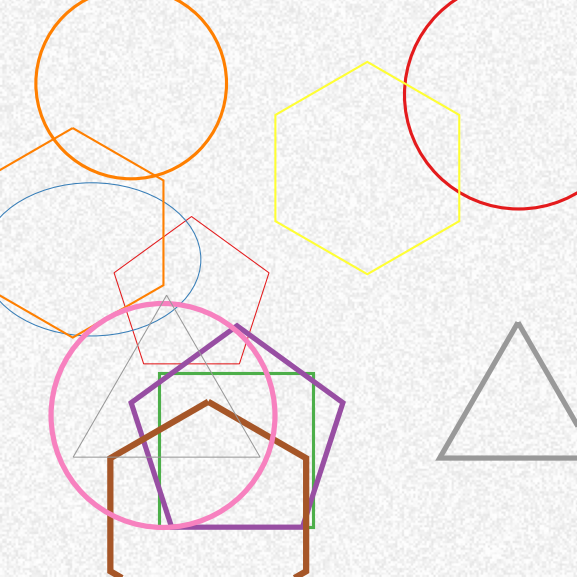[{"shape": "circle", "thickness": 1.5, "radius": 0.99, "center": [0.898, 0.835]}, {"shape": "pentagon", "thickness": 0.5, "radius": 0.71, "center": [0.332, 0.483]}, {"shape": "oval", "thickness": 0.5, "radius": 0.95, "center": [0.158, 0.55]}, {"shape": "square", "thickness": 1.5, "radius": 0.67, "center": [0.409, 0.219]}, {"shape": "pentagon", "thickness": 2.5, "radius": 0.96, "center": [0.41, 0.242]}, {"shape": "circle", "thickness": 1.5, "radius": 0.83, "center": [0.227, 0.855]}, {"shape": "hexagon", "thickness": 1, "radius": 0.91, "center": [0.126, 0.596]}, {"shape": "hexagon", "thickness": 1, "radius": 0.92, "center": [0.636, 0.708]}, {"shape": "hexagon", "thickness": 3, "radius": 0.98, "center": [0.361, 0.108]}, {"shape": "circle", "thickness": 2.5, "radius": 0.97, "center": [0.282, 0.28]}, {"shape": "triangle", "thickness": 0.5, "radius": 0.93, "center": [0.289, 0.301]}, {"shape": "triangle", "thickness": 2.5, "radius": 0.78, "center": [0.897, 0.284]}]